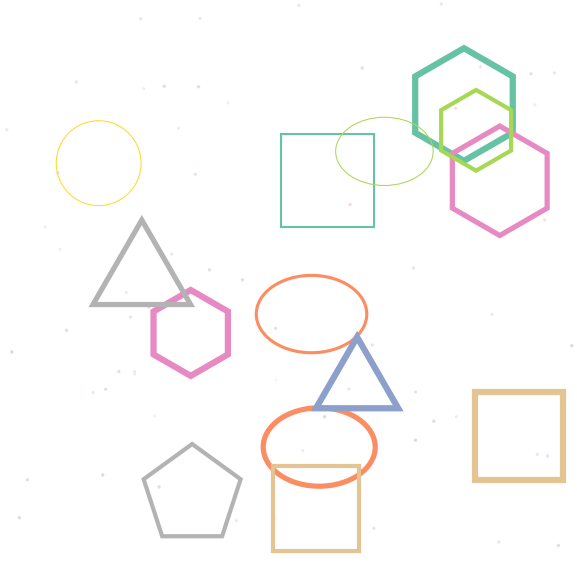[{"shape": "square", "thickness": 1, "radius": 0.4, "center": [0.567, 0.686]}, {"shape": "hexagon", "thickness": 3, "radius": 0.49, "center": [0.803, 0.818]}, {"shape": "oval", "thickness": 2.5, "radius": 0.48, "center": [0.553, 0.225]}, {"shape": "oval", "thickness": 1.5, "radius": 0.48, "center": [0.539, 0.455]}, {"shape": "triangle", "thickness": 3, "radius": 0.41, "center": [0.618, 0.333]}, {"shape": "hexagon", "thickness": 3, "radius": 0.37, "center": [0.33, 0.423]}, {"shape": "hexagon", "thickness": 2.5, "radius": 0.47, "center": [0.865, 0.686]}, {"shape": "oval", "thickness": 0.5, "radius": 0.42, "center": [0.666, 0.737]}, {"shape": "hexagon", "thickness": 2, "radius": 0.35, "center": [0.824, 0.774]}, {"shape": "circle", "thickness": 0.5, "radius": 0.37, "center": [0.171, 0.717]}, {"shape": "square", "thickness": 3, "radius": 0.38, "center": [0.899, 0.244]}, {"shape": "square", "thickness": 2, "radius": 0.37, "center": [0.547, 0.119]}, {"shape": "triangle", "thickness": 2.5, "radius": 0.49, "center": [0.246, 0.521]}, {"shape": "pentagon", "thickness": 2, "radius": 0.44, "center": [0.333, 0.142]}]